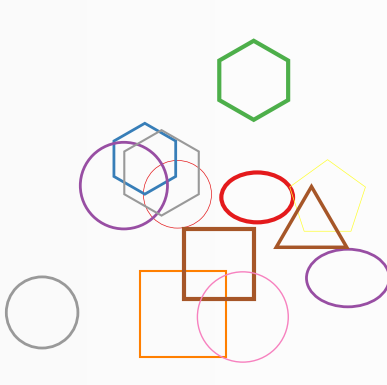[{"shape": "circle", "thickness": 0.5, "radius": 0.44, "center": [0.458, 0.495]}, {"shape": "oval", "thickness": 3, "radius": 0.46, "center": [0.664, 0.487]}, {"shape": "hexagon", "thickness": 2, "radius": 0.46, "center": [0.374, 0.588]}, {"shape": "hexagon", "thickness": 3, "radius": 0.51, "center": [0.655, 0.791]}, {"shape": "circle", "thickness": 2, "radius": 0.56, "center": [0.32, 0.518]}, {"shape": "oval", "thickness": 2, "radius": 0.53, "center": [0.898, 0.278]}, {"shape": "square", "thickness": 1.5, "radius": 0.55, "center": [0.472, 0.184]}, {"shape": "pentagon", "thickness": 0.5, "radius": 0.51, "center": [0.845, 0.483]}, {"shape": "square", "thickness": 3, "radius": 0.45, "center": [0.566, 0.315]}, {"shape": "triangle", "thickness": 2.5, "radius": 0.53, "center": [0.804, 0.41]}, {"shape": "circle", "thickness": 1, "radius": 0.59, "center": [0.627, 0.177]}, {"shape": "hexagon", "thickness": 1.5, "radius": 0.55, "center": [0.417, 0.551]}, {"shape": "circle", "thickness": 2, "radius": 0.46, "center": [0.109, 0.188]}]